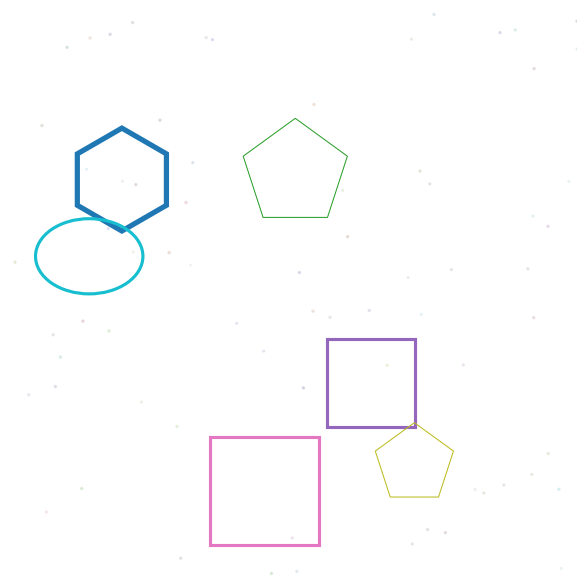[{"shape": "hexagon", "thickness": 2.5, "radius": 0.45, "center": [0.211, 0.688]}, {"shape": "pentagon", "thickness": 0.5, "radius": 0.47, "center": [0.511, 0.699]}, {"shape": "square", "thickness": 1.5, "radius": 0.38, "center": [0.643, 0.336]}, {"shape": "square", "thickness": 1.5, "radius": 0.47, "center": [0.458, 0.149]}, {"shape": "pentagon", "thickness": 0.5, "radius": 0.36, "center": [0.718, 0.196]}, {"shape": "oval", "thickness": 1.5, "radius": 0.46, "center": [0.154, 0.555]}]